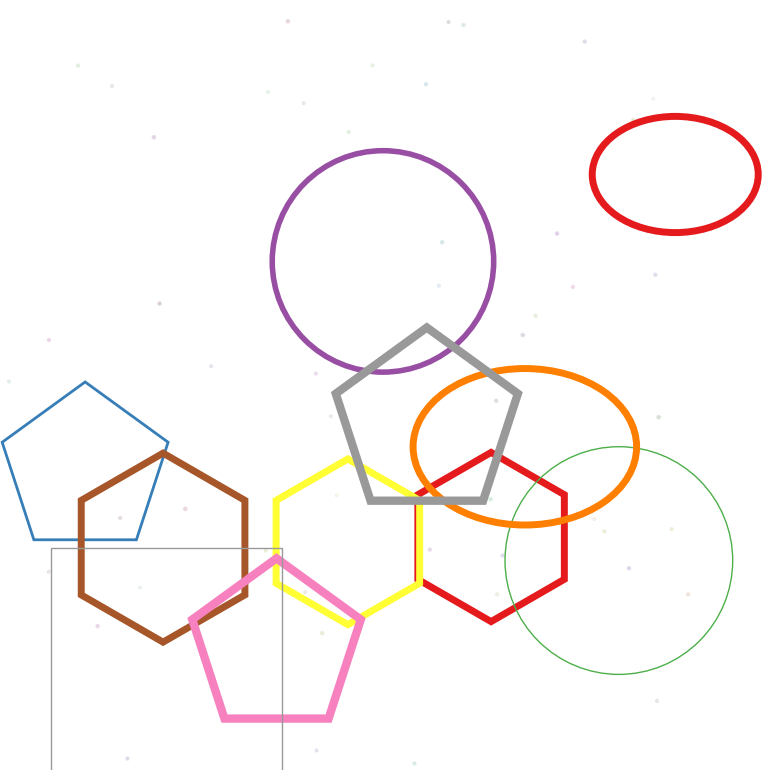[{"shape": "oval", "thickness": 2.5, "radius": 0.54, "center": [0.877, 0.773]}, {"shape": "hexagon", "thickness": 2.5, "radius": 0.55, "center": [0.638, 0.303]}, {"shape": "pentagon", "thickness": 1, "radius": 0.57, "center": [0.111, 0.391]}, {"shape": "circle", "thickness": 0.5, "radius": 0.74, "center": [0.804, 0.272]}, {"shape": "circle", "thickness": 2, "radius": 0.72, "center": [0.497, 0.661]}, {"shape": "oval", "thickness": 2.5, "radius": 0.73, "center": [0.682, 0.42]}, {"shape": "hexagon", "thickness": 2.5, "radius": 0.54, "center": [0.452, 0.296]}, {"shape": "hexagon", "thickness": 2.5, "radius": 0.61, "center": [0.212, 0.289]}, {"shape": "pentagon", "thickness": 3, "radius": 0.58, "center": [0.359, 0.16]}, {"shape": "square", "thickness": 0.5, "radius": 0.75, "center": [0.216, 0.139]}, {"shape": "pentagon", "thickness": 3, "radius": 0.62, "center": [0.554, 0.45]}]